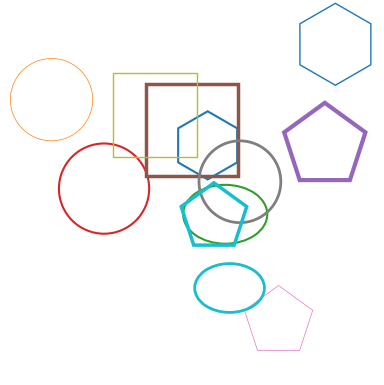[{"shape": "hexagon", "thickness": 1.5, "radius": 0.44, "center": [0.539, 0.622]}, {"shape": "hexagon", "thickness": 1, "radius": 0.53, "center": [0.871, 0.885]}, {"shape": "circle", "thickness": 0.5, "radius": 0.53, "center": [0.134, 0.741]}, {"shape": "oval", "thickness": 1.5, "radius": 0.55, "center": [0.585, 0.443]}, {"shape": "circle", "thickness": 1.5, "radius": 0.59, "center": [0.27, 0.51]}, {"shape": "pentagon", "thickness": 3, "radius": 0.55, "center": [0.844, 0.622]}, {"shape": "square", "thickness": 2.5, "radius": 0.6, "center": [0.499, 0.662]}, {"shape": "pentagon", "thickness": 0.5, "radius": 0.47, "center": [0.724, 0.165]}, {"shape": "circle", "thickness": 2, "radius": 0.53, "center": [0.623, 0.528]}, {"shape": "square", "thickness": 1, "radius": 0.55, "center": [0.403, 0.7]}, {"shape": "oval", "thickness": 2, "radius": 0.45, "center": [0.596, 0.252]}, {"shape": "pentagon", "thickness": 2.5, "radius": 0.45, "center": [0.556, 0.436]}]